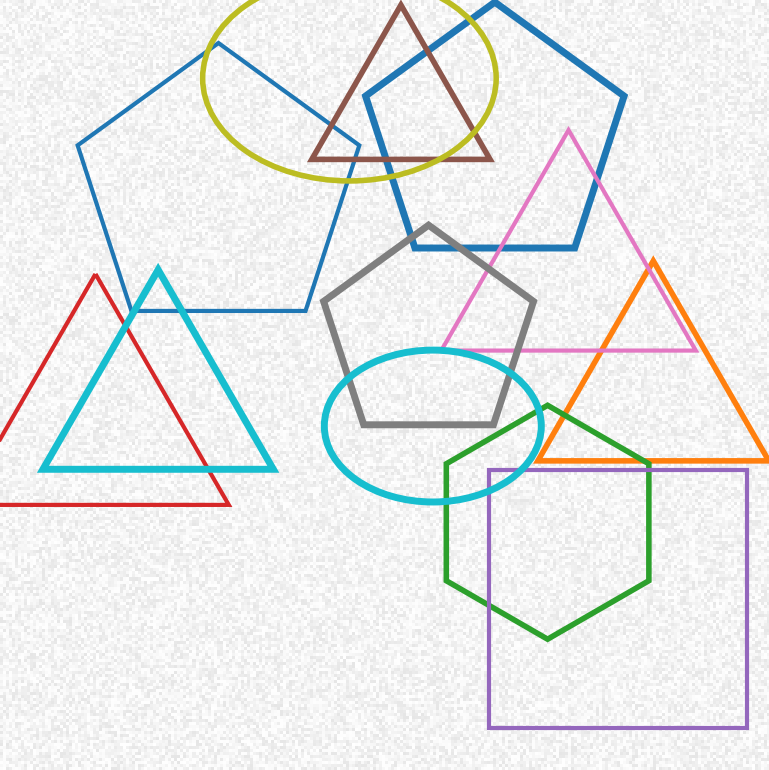[{"shape": "pentagon", "thickness": 2.5, "radius": 0.88, "center": [0.643, 0.821]}, {"shape": "pentagon", "thickness": 1.5, "radius": 0.96, "center": [0.284, 0.752]}, {"shape": "triangle", "thickness": 2, "radius": 0.87, "center": [0.848, 0.488]}, {"shape": "hexagon", "thickness": 2, "radius": 0.76, "center": [0.711, 0.322]}, {"shape": "triangle", "thickness": 1.5, "radius": 1.0, "center": [0.124, 0.444]}, {"shape": "square", "thickness": 1.5, "radius": 0.84, "center": [0.802, 0.222]}, {"shape": "triangle", "thickness": 2, "radius": 0.67, "center": [0.521, 0.86]}, {"shape": "triangle", "thickness": 1.5, "radius": 0.95, "center": [0.738, 0.64]}, {"shape": "pentagon", "thickness": 2.5, "radius": 0.72, "center": [0.557, 0.564]}, {"shape": "oval", "thickness": 2, "radius": 0.95, "center": [0.454, 0.898]}, {"shape": "oval", "thickness": 2.5, "radius": 0.7, "center": [0.562, 0.447]}, {"shape": "triangle", "thickness": 2.5, "radius": 0.86, "center": [0.205, 0.477]}]